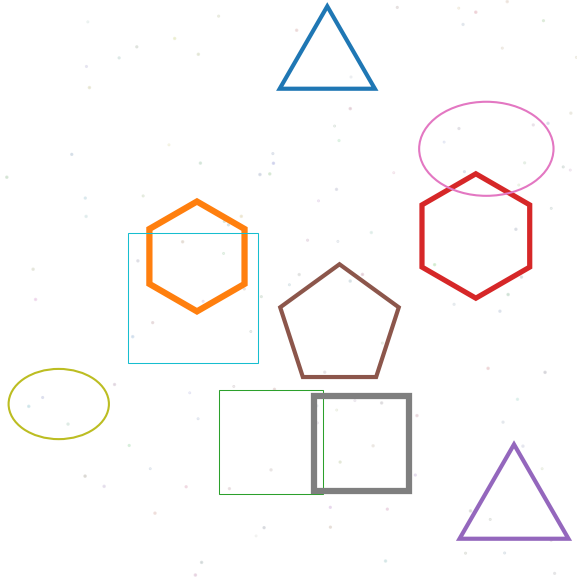[{"shape": "triangle", "thickness": 2, "radius": 0.48, "center": [0.567, 0.893]}, {"shape": "hexagon", "thickness": 3, "radius": 0.48, "center": [0.341, 0.555]}, {"shape": "square", "thickness": 0.5, "radius": 0.45, "center": [0.469, 0.234]}, {"shape": "hexagon", "thickness": 2.5, "radius": 0.54, "center": [0.824, 0.591]}, {"shape": "triangle", "thickness": 2, "radius": 0.54, "center": [0.89, 0.121]}, {"shape": "pentagon", "thickness": 2, "radius": 0.54, "center": [0.588, 0.434]}, {"shape": "oval", "thickness": 1, "radius": 0.58, "center": [0.842, 0.741]}, {"shape": "square", "thickness": 3, "radius": 0.41, "center": [0.625, 0.231]}, {"shape": "oval", "thickness": 1, "radius": 0.43, "center": [0.102, 0.3]}, {"shape": "square", "thickness": 0.5, "radius": 0.56, "center": [0.334, 0.482]}]